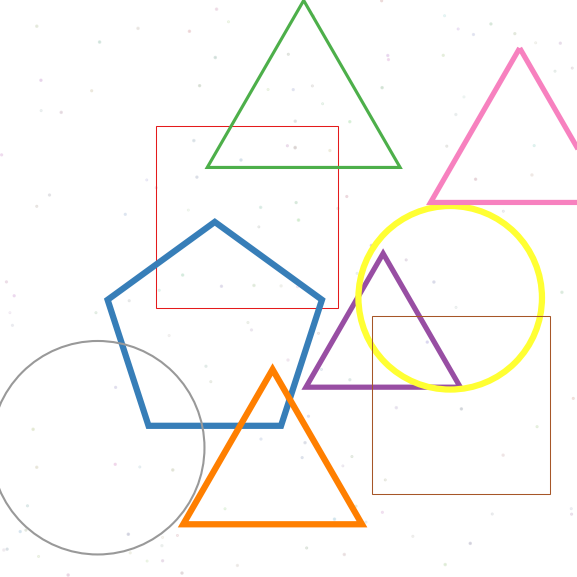[{"shape": "square", "thickness": 0.5, "radius": 0.79, "center": [0.428, 0.623]}, {"shape": "pentagon", "thickness": 3, "radius": 0.98, "center": [0.372, 0.42]}, {"shape": "triangle", "thickness": 1.5, "radius": 0.96, "center": [0.526, 0.806]}, {"shape": "triangle", "thickness": 2.5, "radius": 0.77, "center": [0.663, 0.406]}, {"shape": "triangle", "thickness": 3, "radius": 0.89, "center": [0.472, 0.181]}, {"shape": "circle", "thickness": 3, "radius": 0.79, "center": [0.78, 0.484]}, {"shape": "square", "thickness": 0.5, "radius": 0.77, "center": [0.798, 0.298]}, {"shape": "triangle", "thickness": 2.5, "radius": 0.89, "center": [0.9, 0.738]}, {"shape": "circle", "thickness": 1, "radius": 0.92, "center": [0.169, 0.224]}]